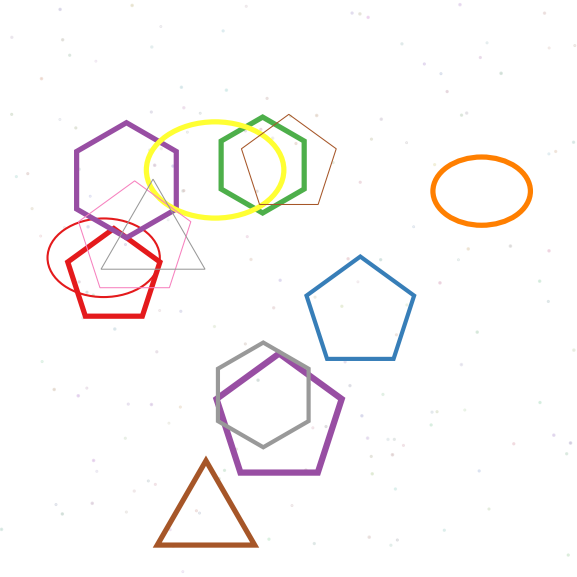[{"shape": "pentagon", "thickness": 2.5, "radius": 0.42, "center": [0.197, 0.52]}, {"shape": "oval", "thickness": 1, "radius": 0.49, "center": [0.18, 0.553]}, {"shape": "pentagon", "thickness": 2, "radius": 0.49, "center": [0.624, 0.457]}, {"shape": "hexagon", "thickness": 2.5, "radius": 0.42, "center": [0.455, 0.713]}, {"shape": "hexagon", "thickness": 2.5, "radius": 0.5, "center": [0.219, 0.687]}, {"shape": "pentagon", "thickness": 3, "radius": 0.57, "center": [0.483, 0.273]}, {"shape": "oval", "thickness": 2.5, "radius": 0.42, "center": [0.834, 0.668]}, {"shape": "oval", "thickness": 2.5, "radius": 0.6, "center": [0.372, 0.705]}, {"shape": "triangle", "thickness": 2.5, "radius": 0.49, "center": [0.357, 0.104]}, {"shape": "pentagon", "thickness": 0.5, "radius": 0.43, "center": [0.5, 0.715]}, {"shape": "pentagon", "thickness": 0.5, "radius": 0.51, "center": [0.233, 0.584]}, {"shape": "hexagon", "thickness": 2, "radius": 0.45, "center": [0.456, 0.315]}, {"shape": "triangle", "thickness": 0.5, "radius": 0.52, "center": [0.265, 0.585]}]